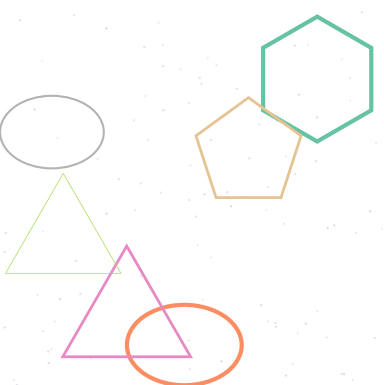[{"shape": "hexagon", "thickness": 3, "radius": 0.81, "center": [0.824, 0.795]}, {"shape": "oval", "thickness": 3, "radius": 0.75, "center": [0.479, 0.104]}, {"shape": "triangle", "thickness": 2, "radius": 0.96, "center": [0.329, 0.169]}, {"shape": "triangle", "thickness": 0.5, "radius": 0.87, "center": [0.164, 0.377]}, {"shape": "pentagon", "thickness": 2, "radius": 0.72, "center": [0.646, 0.603]}, {"shape": "oval", "thickness": 1.5, "radius": 0.67, "center": [0.135, 0.657]}]